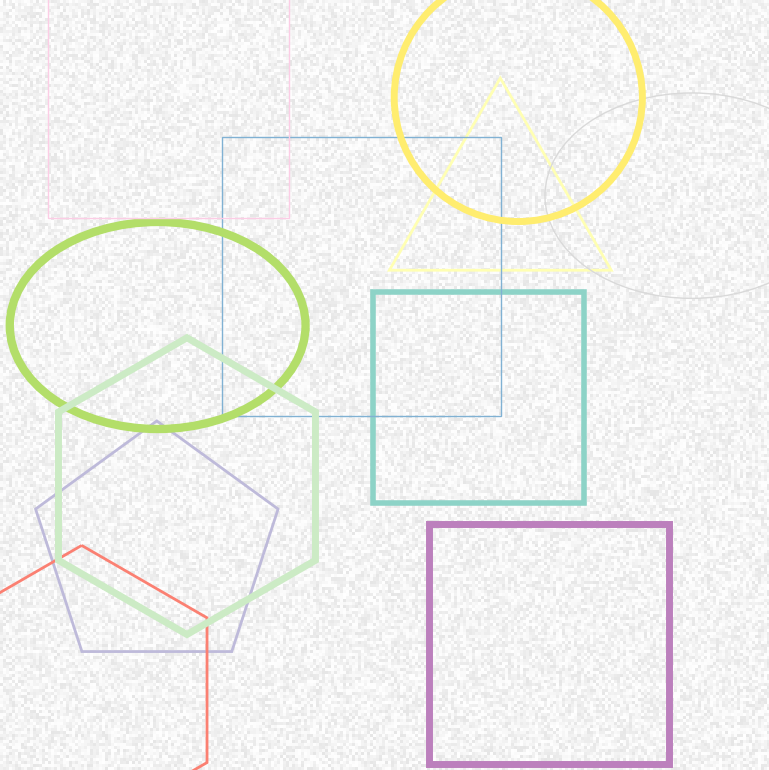[{"shape": "square", "thickness": 2, "radius": 0.68, "center": [0.621, 0.484]}, {"shape": "triangle", "thickness": 1, "radius": 0.83, "center": [0.65, 0.732]}, {"shape": "pentagon", "thickness": 1, "radius": 0.83, "center": [0.204, 0.288]}, {"shape": "hexagon", "thickness": 1, "radius": 0.94, "center": [0.106, 0.104]}, {"shape": "square", "thickness": 0.5, "radius": 0.91, "center": [0.469, 0.641]}, {"shape": "oval", "thickness": 3, "radius": 0.96, "center": [0.205, 0.577]}, {"shape": "square", "thickness": 0.5, "radius": 0.78, "center": [0.219, 0.873]}, {"shape": "oval", "thickness": 0.5, "radius": 0.95, "center": [0.898, 0.746]}, {"shape": "square", "thickness": 2.5, "radius": 0.78, "center": [0.713, 0.164]}, {"shape": "hexagon", "thickness": 2.5, "radius": 0.96, "center": [0.243, 0.369]}, {"shape": "circle", "thickness": 2.5, "radius": 0.81, "center": [0.673, 0.873]}]